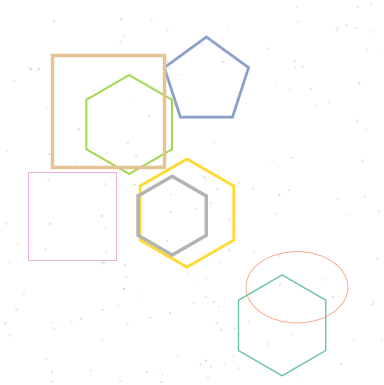[{"shape": "hexagon", "thickness": 1, "radius": 0.65, "center": [0.733, 0.155]}, {"shape": "oval", "thickness": 0.5, "radius": 0.66, "center": [0.771, 0.254]}, {"shape": "pentagon", "thickness": 2, "radius": 0.58, "center": [0.536, 0.789]}, {"shape": "square", "thickness": 0.5, "radius": 0.57, "center": [0.187, 0.438]}, {"shape": "hexagon", "thickness": 1.5, "radius": 0.64, "center": [0.336, 0.677]}, {"shape": "hexagon", "thickness": 2, "radius": 0.7, "center": [0.486, 0.447]}, {"shape": "square", "thickness": 2.5, "radius": 0.73, "center": [0.28, 0.711]}, {"shape": "hexagon", "thickness": 2.5, "radius": 0.51, "center": [0.447, 0.44]}]